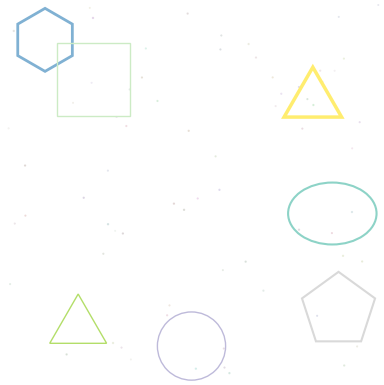[{"shape": "oval", "thickness": 1.5, "radius": 0.57, "center": [0.863, 0.445]}, {"shape": "circle", "thickness": 1, "radius": 0.44, "center": [0.497, 0.101]}, {"shape": "hexagon", "thickness": 2, "radius": 0.41, "center": [0.117, 0.896]}, {"shape": "triangle", "thickness": 1, "radius": 0.43, "center": [0.203, 0.151]}, {"shape": "pentagon", "thickness": 1.5, "radius": 0.5, "center": [0.879, 0.194]}, {"shape": "square", "thickness": 1, "radius": 0.47, "center": [0.243, 0.794]}, {"shape": "triangle", "thickness": 2.5, "radius": 0.43, "center": [0.813, 0.739]}]